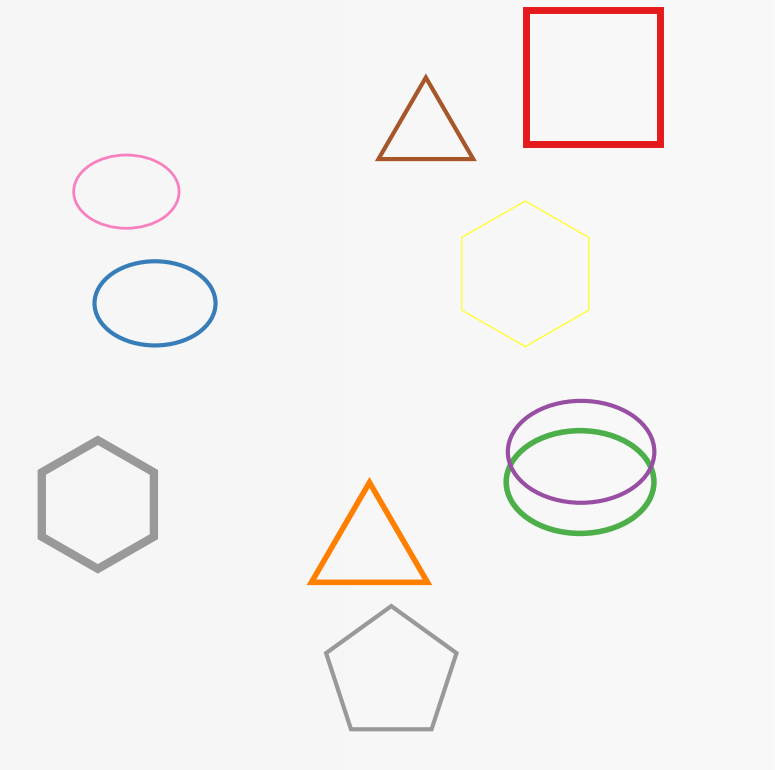[{"shape": "square", "thickness": 2.5, "radius": 0.43, "center": [0.765, 0.9]}, {"shape": "oval", "thickness": 1.5, "radius": 0.39, "center": [0.2, 0.606]}, {"shape": "oval", "thickness": 2, "radius": 0.48, "center": [0.748, 0.374]}, {"shape": "oval", "thickness": 1.5, "radius": 0.47, "center": [0.75, 0.413]}, {"shape": "triangle", "thickness": 2, "radius": 0.43, "center": [0.477, 0.287]}, {"shape": "hexagon", "thickness": 0.5, "radius": 0.47, "center": [0.678, 0.644]}, {"shape": "triangle", "thickness": 1.5, "radius": 0.35, "center": [0.549, 0.829]}, {"shape": "oval", "thickness": 1, "radius": 0.34, "center": [0.163, 0.751]}, {"shape": "pentagon", "thickness": 1.5, "radius": 0.44, "center": [0.505, 0.124]}, {"shape": "hexagon", "thickness": 3, "radius": 0.42, "center": [0.126, 0.345]}]